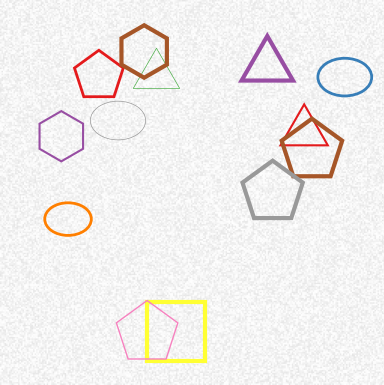[{"shape": "pentagon", "thickness": 2, "radius": 0.33, "center": [0.257, 0.803]}, {"shape": "triangle", "thickness": 1.5, "radius": 0.35, "center": [0.79, 0.658]}, {"shape": "oval", "thickness": 2, "radius": 0.35, "center": [0.896, 0.8]}, {"shape": "triangle", "thickness": 0.5, "radius": 0.35, "center": [0.406, 0.805]}, {"shape": "triangle", "thickness": 3, "radius": 0.39, "center": [0.694, 0.829]}, {"shape": "hexagon", "thickness": 1.5, "radius": 0.33, "center": [0.159, 0.646]}, {"shape": "oval", "thickness": 2, "radius": 0.3, "center": [0.177, 0.431]}, {"shape": "square", "thickness": 3, "radius": 0.38, "center": [0.457, 0.139]}, {"shape": "pentagon", "thickness": 3, "radius": 0.41, "center": [0.81, 0.609]}, {"shape": "hexagon", "thickness": 3, "radius": 0.34, "center": [0.374, 0.866]}, {"shape": "pentagon", "thickness": 1, "radius": 0.42, "center": [0.382, 0.135]}, {"shape": "pentagon", "thickness": 3, "radius": 0.41, "center": [0.708, 0.5]}, {"shape": "oval", "thickness": 0.5, "radius": 0.36, "center": [0.306, 0.687]}]